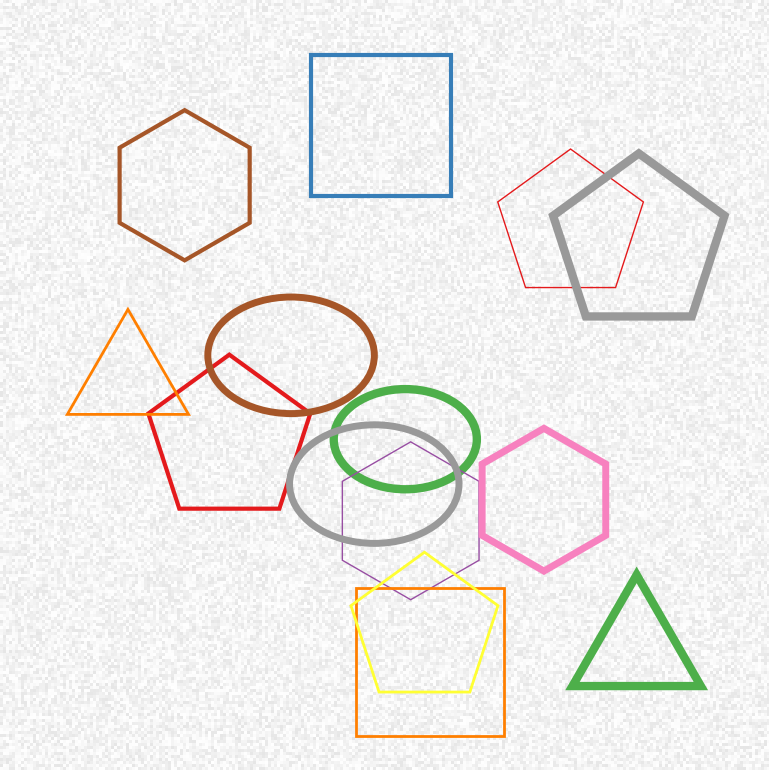[{"shape": "pentagon", "thickness": 0.5, "radius": 0.5, "center": [0.741, 0.707]}, {"shape": "pentagon", "thickness": 1.5, "radius": 0.55, "center": [0.298, 0.429]}, {"shape": "square", "thickness": 1.5, "radius": 0.46, "center": [0.495, 0.837]}, {"shape": "oval", "thickness": 3, "radius": 0.46, "center": [0.526, 0.43]}, {"shape": "triangle", "thickness": 3, "radius": 0.48, "center": [0.827, 0.157]}, {"shape": "hexagon", "thickness": 0.5, "radius": 0.51, "center": [0.533, 0.324]}, {"shape": "triangle", "thickness": 1, "radius": 0.45, "center": [0.166, 0.507]}, {"shape": "square", "thickness": 1, "radius": 0.48, "center": [0.558, 0.14]}, {"shape": "pentagon", "thickness": 1, "radius": 0.5, "center": [0.551, 0.182]}, {"shape": "hexagon", "thickness": 1.5, "radius": 0.49, "center": [0.24, 0.759]}, {"shape": "oval", "thickness": 2.5, "radius": 0.54, "center": [0.378, 0.539]}, {"shape": "hexagon", "thickness": 2.5, "radius": 0.46, "center": [0.706, 0.351]}, {"shape": "oval", "thickness": 2.5, "radius": 0.55, "center": [0.486, 0.371]}, {"shape": "pentagon", "thickness": 3, "radius": 0.59, "center": [0.83, 0.684]}]